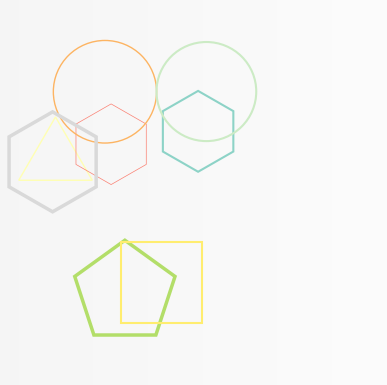[{"shape": "hexagon", "thickness": 1.5, "radius": 0.53, "center": [0.511, 0.659]}, {"shape": "triangle", "thickness": 1, "radius": 0.55, "center": [0.143, 0.587]}, {"shape": "hexagon", "thickness": 0.5, "radius": 0.52, "center": [0.287, 0.625]}, {"shape": "circle", "thickness": 1, "radius": 0.67, "center": [0.271, 0.762]}, {"shape": "pentagon", "thickness": 2.5, "radius": 0.68, "center": [0.322, 0.24]}, {"shape": "hexagon", "thickness": 2.5, "radius": 0.65, "center": [0.136, 0.58]}, {"shape": "circle", "thickness": 1.5, "radius": 0.64, "center": [0.533, 0.762]}, {"shape": "square", "thickness": 1.5, "radius": 0.53, "center": [0.417, 0.267]}]